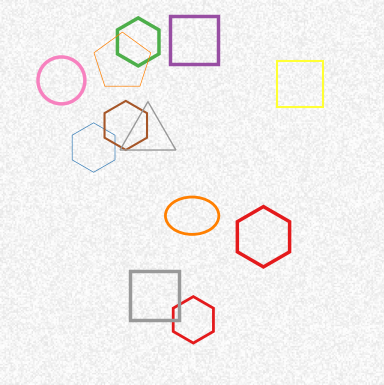[{"shape": "hexagon", "thickness": 2, "radius": 0.3, "center": [0.502, 0.169]}, {"shape": "hexagon", "thickness": 2.5, "radius": 0.39, "center": [0.684, 0.385]}, {"shape": "hexagon", "thickness": 0.5, "radius": 0.32, "center": [0.243, 0.617]}, {"shape": "hexagon", "thickness": 2.5, "radius": 0.31, "center": [0.359, 0.891]}, {"shape": "square", "thickness": 2.5, "radius": 0.31, "center": [0.504, 0.896]}, {"shape": "pentagon", "thickness": 0.5, "radius": 0.39, "center": [0.318, 0.839]}, {"shape": "oval", "thickness": 2, "radius": 0.35, "center": [0.499, 0.44]}, {"shape": "square", "thickness": 1.5, "radius": 0.3, "center": [0.779, 0.782]}, {"shape": "hexagon", "thickness": 1.5, "radius": 0.32, "center": [0.327, 0.674]}, {"shape": "circle", "thickness": 2.5, "radius": 0.3, "center": [0.16, 0.791]}, {"shape": "square", "thickness": 2.5, "radius": 0.32, "center": [0.402, 0.233]}, {"shape": "triangle", "thickness": 1, "radius": 0.42, "center": [0.384, 0.652]}]